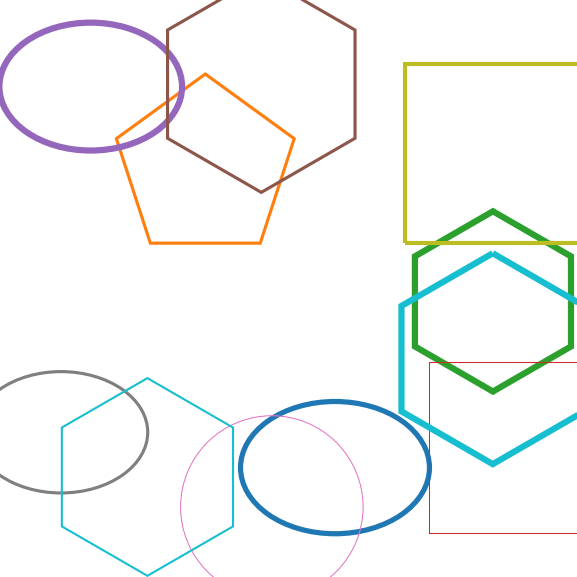[{"shape": "oval", "thickness": 2.5, "radius": 0.82, "center": [0.58, 0.189]}, {"shape": "pentagon", "thickness": 1.5, "radius": 0.81, "center": [0.355, 0.709]}, {"shape": "hexagon", "thickness": 3, "radius": 0.78, "center": [0.854, 0.477]}, {"shape": "square", "thickness": 0.5, "radius": 0.74, "center": [0.891, 0.225]}, {"shape": "oval", "thickness": 3, "radius": 0.79, "center": [0.157, 0.849]}, {"shape": "hexagon", "thickness": 1.5, "radius": 0.94, "center": [0.452, 0.853]}, {"shape": "circle", "thickness": 0.5, "radius": 0.79, "center": [0.471, 0.121]}, {"shape": "oval", "thickness": 1.5, "radius": 0.75, "center": [0.106, 0.251]}, {"shape": "square", "thickness": 2, "radius": 0.78, "center": [0.858, 0.733]}, {"shape": "hexagon", "thickness": 3, "radius": 0.91, "center": [0.853, 0.378]}, {"shape": "hexagon", "thickness": 1, "radius": 0.86, "center": [0.255, 0.173]}]